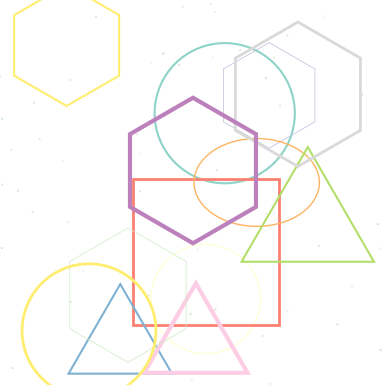[{"shape": "circle", "thickness": 1.5, "radius": 0.91, "center": [0.584, 0.706]}, {"shape": "circle", "thickness": 0.5, "radius": 0.71, "center": [0.534, 0.223]}, {"shape": "hexagon", "thickness": 0.5, "radius": 0.69, "center": [0.699, 0.752]}, {"shape": "square", "thickness": 2, "radius": 0.95, "center": [0.534, 0.346]}, {"shape": "triangle", "thickness": 1.5, "radius": 0.78, "center": [0.312, 0.107]}, {"shape": "oval", "thickness": 1, "radius": 0.81, "center": [0.667, 0.526]}, {"shape": "triangle", "thickness": 1.5, "radius": 0.99, "center": [0.799, 0.419]}, {"shape": "triangle", "thickness": 3, "radius": 0.77, "center": [0.509, 0.109]}, {"shape": "hexagon", "thickness": 2, "radius": 0.94, "center": [0.774, 0.755]}, {"shape": "hexagon", "thickness": 3, "radius": 0.94, "center": [0.501, 0.557]}, {"shape": "hexagon", "thickness": 0.5, "radius": 0.87, "center": [0.332, 0.233]}, {"shape": "hexagon", "thickness": 1.5, "radius": 0.79, "center": [0.173, 0.882]}, {"shape": "circle", "thickness": 2, "radius": 0.87, "center": [0.231, 0.141]}]